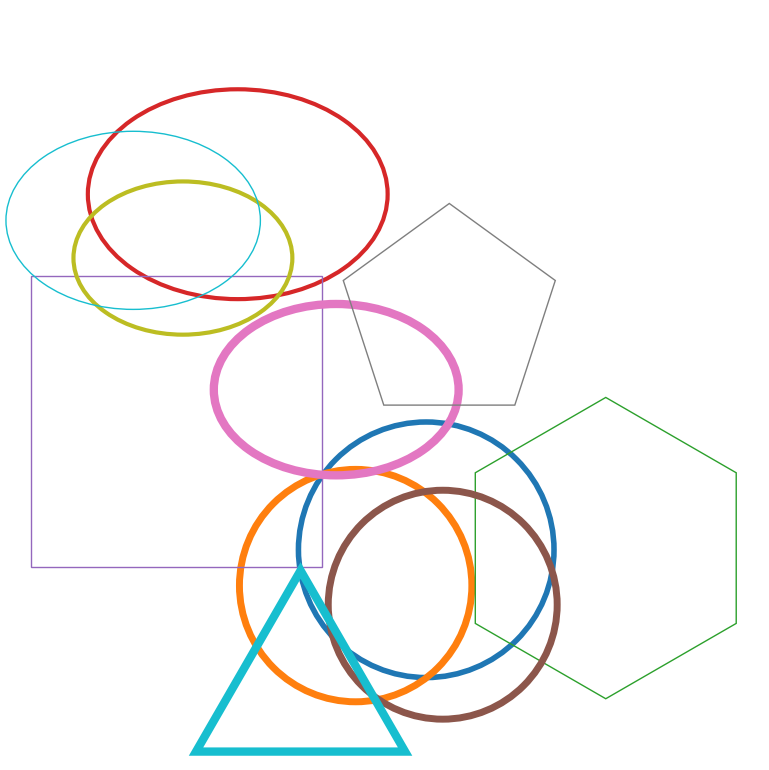[{"shape": "circle", "thickness": 2, "radius": 0.83, "center": [0.554, 0.286]}, {"shape": "circle", "thickness": 2.5, "radius": 0.75, "center": [0.462, 0.24]}, {"shape": "hexagon", "thickness": 0.5, "radius": 0.98, "center": [0.787, 0.288]}, {"shape": "oval", "thickness": 1.5, "radius": 0.97, "center": [0.309, 0.748]}, {"shape": "square", "thickness": 0.5, "radius": 0.94, "center": [0.229, 0.453]}, {"shape": "circle", "thickness": 2.5, "radius": 0.74, "center": [0.575, 0.215]}, {"shape": "oval", "thickness": 3, "radius": 0.79, "center": [0.437, 0.494]}, {"shape": "pentagon", "thickness": 0.5, "radius": 0.72, "center": [0.583, 0.591]}, {"shape": "oval", "thickness": 1.5, "radius": 0.71, "center": [0.238, 0.665]}, {"shape": "triangle", "thickness": 3, "radius": 0.78, "center": [0.39, 0.102]}, {"shape": "oval", "thickness": 0.5, "radius": 0.83, "center": [0.173, 0.714]}]